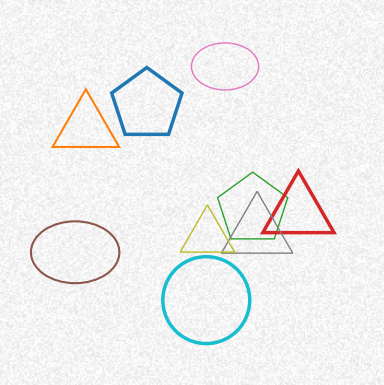[{"shape": "pentagon", "thickness": 2.5, "radius": 0.48, "center": [0.381, 0.729]}, {"shape": "triangle", "thickness": 1.5, "radius": 0.5, "center": [0.223, 0.668]}, {"shape": "pentagon", "thickness": 1, "radius": 0.48, "center": [0.656, 0.457]}, {"shape": "triangle", "thickness": 2.5, "radius": 0.53, "center": [0.775, 0.449]}, {"shape": "oval", "thickness": 1.5, "radius": 0.57, "center": [0.195, 0.345]}, {"shape": "oval", "thickness": 1, "radius": 0.44, "center": [0.585, 0.827]}, {"shape": "triangle", "thickness": 1, "radius": 0.53, "center": [0.668, 0.396]}, {"shape": "triangle", "thickness": 1, "radius": 0.41, "center": [0.539, 0.386]}, {"shape": "circle", "thickness": 2.5, "radius": 0.56, "center": [0.536, 0.22]}]